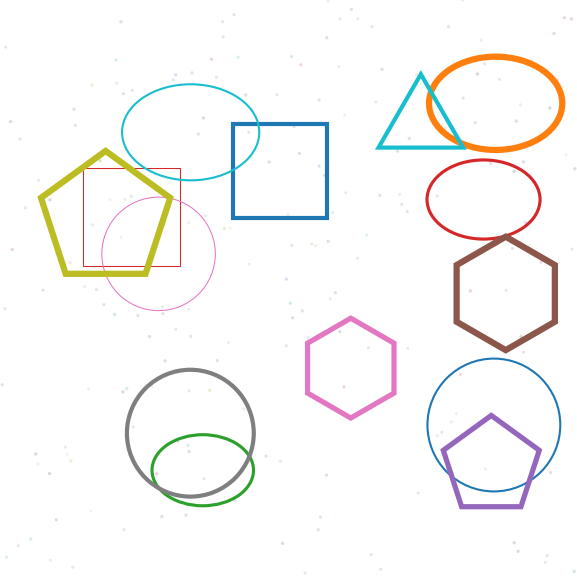[{"shape": "square", "thickness": 2, "radius": 0.41, "center": [0.484, 0.702]}, {"shape": "circle", "thickness": 1, "radius": 0.58, "center": [0.855, 0.263]}, {"shape": "oval", "thickness": 3, "radius": 0.58, "center": [0.858, 0.82]}, {"shape": "oval", "thickness": 1.5, "radius": 0.44, "center": [0.351, 0.185]}, {"shape": "square", "thickness": 0.5, "radius": 0.42, "center": [0.228, 0.624]}, {"shape": "oval", "thickness": 1.5, "radius": 0.49, "center": [0.837, 0.654]}, {"shape": "pentagon", "thickness": 2.5, "radius": 0.44, "center": [0.851, 0.192]}, {"shape": "hexagon", "thickness": 3, "radius": 0.49, "center": [0.876, 0.491]}, {"shape": "hexagon", "thickness": 2.5, "radius": 0.43, "center": [0.607, 0.362]}, {"shape": "circle", "thickness": 0.5, "radius": 0.49, "center": [0.275, 0.56]}, {"shape": "circle", "thickness": 2, "radius": 0.55, "center": [0.33, 0.249]}, {"shape": "pentagon", "thickness": 3, "radius": 0.59, "center": [0.183, 0.62]}, {"shape": "triangle", "thickness": 2, "radius": 0.42, "center": [0.729, 0.786]}, {"shape": "oval", "thickness": 1, "radius": 0.59, "center": [0.33, 0.77]}]